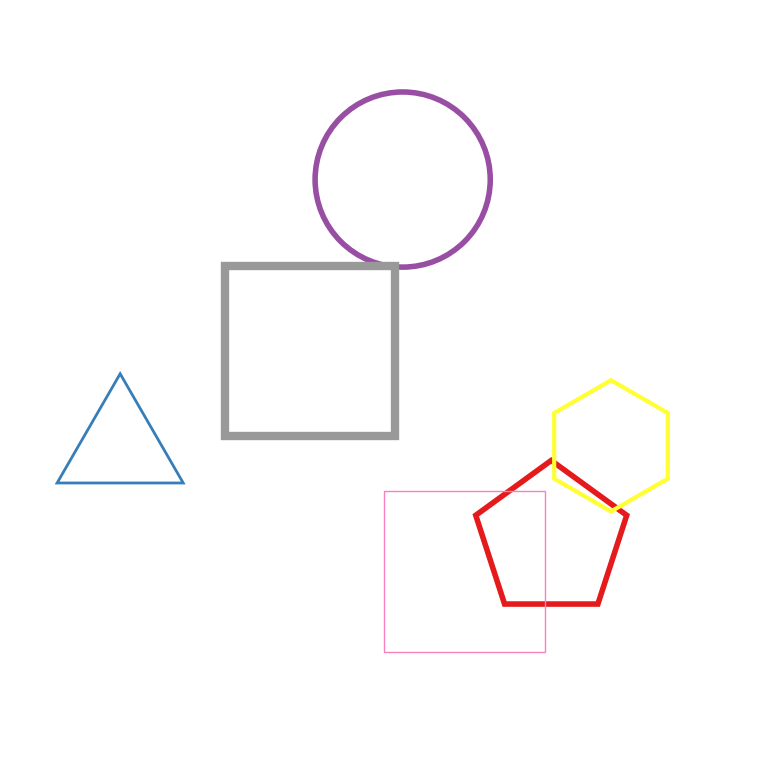[{"shape": "pentagon", "thickness": 2, "radius": 0.52, "center": [0.716, 0.299]}, {"shape": "triangle", "thickness": 1, "radius": 0.47, "center": [0.156, 0.42]}, {"shape": "circle", "thickness": 2, "radius": 0.57, "center": [0.523, 0.767]}, {"shape": "hexagon", "thickness": 1.5, "radius": 0.43, "center": [0.794, 0.421]}, {"shape": "square", "thickness": 0.5, "radius": 0.52, "center": [0.603, 0.258]}, {"shape": "square", "thickness": 3, "radius": 0.55, "center": [0.403, 0.544]}]